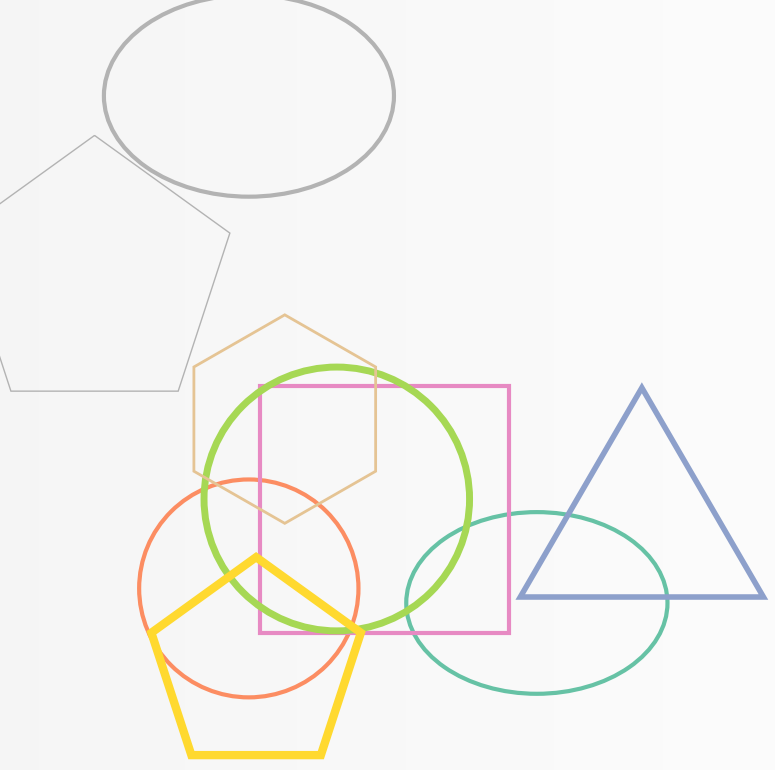[{"shape": "oval", "thickness": 1.5, "radius": 0.84, "center": [0.693, 0.217]}, {"shape": "circle", "thickness": 1.5, "radius": 0.71, "center": [0.321, 0.236]}, {"shape": "triangle", "thickness": 2, "radius": 0.91, "center": [0.828, 0.315]}, {"shape": "square", "thickness": 1.5, "radius": 0.8, "center": [0.496, 0.338]}, {"shape": "circle", "thickness": 2.5, "radius": 0.86, "center": [0.435, 0.352]}, {"shape": "pentagon", "thickness": 3, "radius": 0.71, "center": [0.33, 0.134]}, {"shape": "hexagon", "thickness": 1, "radius": 0.68, "center": [0.367, 0.456]}, {"shape": "oval", "thickness": 1.5, "radius": 0.94, "center": [0.321, 0.876]}, {"shape": "pentagon", "thickness": 0.5, "radius": 0.92, "center": [0.122, 0.641]}]